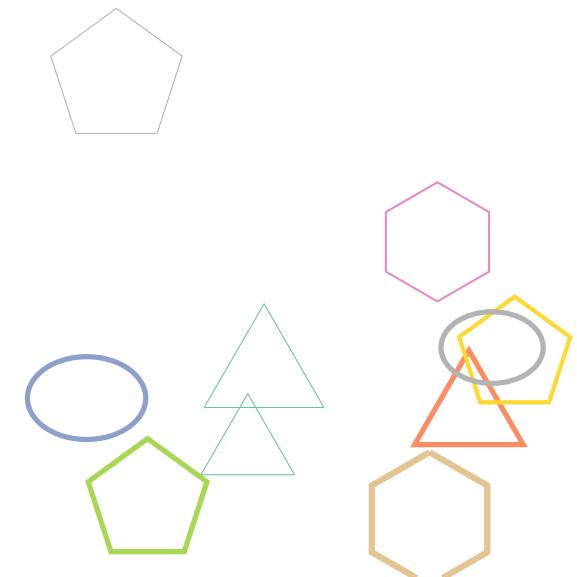[{"shape": "triangle", "thickness": 0.5, "radius": 0.47, "center": [0.429, 0.224]}, {"shape": "triangle", "thickness": 0.5, "radius": 0.6, "center": [0.457, 0.353]}, {"shape": "triangle", "thickness": 2.5, "radius": 0.54, "center": [0.812, 0.284]}, {"shape": "oval", "thickness": 2.5, "radius": 0.51, "center": [0.15, 0.31]}, {"shape": "hexagon", "thickness": 1, "radius": 0.52, "center": [0.757, 0.58]}, {"shape": "pentagon", "thickness": 2.5, "radius": 0.54, "center": [0.256, 0.131]}, {"shape": "pentagon", "thickness": 2, "radius": 0.51, "center": [0.891, 0.384]}, {"shape": "hexagon", "thickness": 3, "radius": 0.58, "center": [0.744, 0.101]}, {"shape": "oval", "thickness": 2.5, "radius": 0.44, "center": [0.852, 0.397]}, {"shape": "pentagon", "thickness": 0.5, "radius": 0.6, "center": [0.202, 0.865]}]